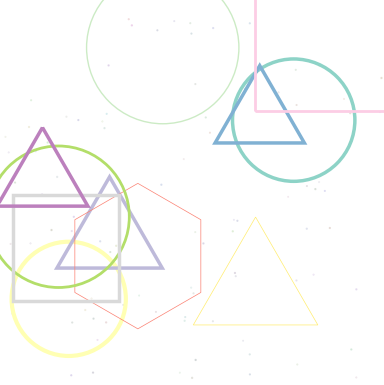[{"shape": "circle", "thickness": 2.5, "radius": 0.79, "center": [0.763, 0.688]}, {"shape": "circle", "thickness": 3, "radius": 0.74, "center": [0.178, 0.224]}, {"shape": "triangle", "thickness": 2.5, "radius": 0.79, "center": [0.285, 0.383]}, {"shape": "hexagon", "thickness": 0.5, "radius": 0.94, "center": [0.358, 0.335]}, {"shape": "triangle", "thickness": 2.5, "radius": 0.67, "center": [0.675, 0.696]}, {"shape": "circle", "thickness": 2, "radius": 0.92, "center": [0.152, 0.437]}, {"shape": "square", "thickness": 2, "radius": 0.85, "center": [0.833, 0.88]}, {"shape": "square", "thickness": 2.5, "radius": 0.69, "center": [0.172, 0.356]}, {"shape": "triangle", "thickness": 2.5, "radius": 0.68, "center": [0.11, 0.533]}, {"shape": "circle", "thickness": 1, "radius": 0.99, "center": [0.423, 0.876]}, {"shape": "triangle", "thickness": 0.5, "radius": 0.93, "center": [0.664, 0.249]}]